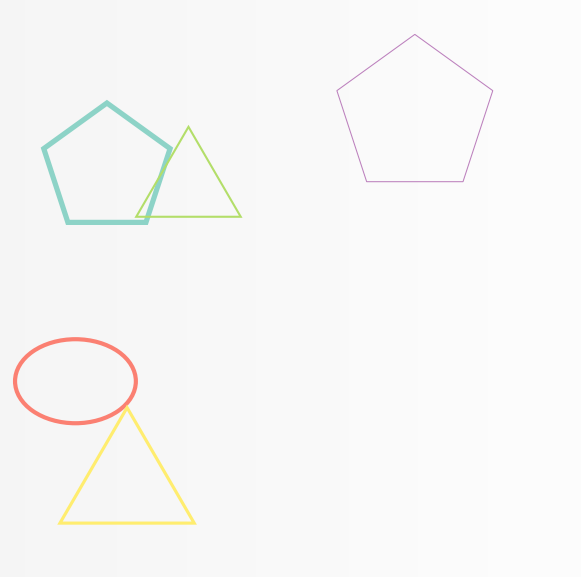[{"shape": "pentagon", "thickness": 2.5, "radius": 0.57, "center": [0.184, 0.706]}, {"shape": "oval", "thickness": 2, "radius": 0.52, "center": [0.13, 0.339]}, {"shape": "triangle", "thickness": 1, "radius": 0.52, "center": [0.324, 0.676]}, {"shape": "pentagon", "thickness": 0.5, "radius": 0.71, "center": [0.714, 0.799]}, {"shape": "triangle", "thickness": 1.5, "radius": 0.67, "center": [0.219, 0.16]}]